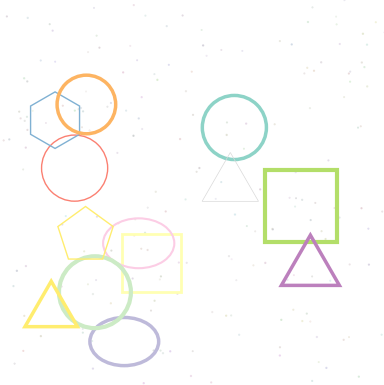[{"shape": "circle", "thickness": 2.5, "radius": 0.42, "center": [0.609, 0.669]}, {"shape": "square", "thickness": 2, "radius": 0.38, "center": [0.394, 0.316]}, {"shape": "oval", "thickness": 2.5, "radius": 0.45, "center": [0.323, 0.113]}, {"shape": "circle", "thickness": 1, "radius": 0.43, "center": [0.194, 0.563]}, {"shape": "hexagon", "thickness": 1, "radius": 0.37, "center": [0.143, 0.688]}, {"shape": "circle", "thickness": 2.5, "radius": 0.38, "center": [0.224, 0.729]}, {"shape": "square", "thickness": 3, "radius": 0.47, "center": [0.781, 0.465]}, {"shape": "oval", "thickness": 1.5, "radius": 0.46, "center": [0.36, 0.368]}, {"shape": "triangle", "thickness": 0.5, "radius": 0.42, "center": [0.598, 0.519]}, {"shape": "triangle", "thickness": 2.5, "radius": 0.44, "center": [0.806, 0.302]}, {"shape": "circle", "thickness": 3, "radius": 0.47, "center": [0.247, 0.241]}, {"shape": "pentagon", "thickness": 1, "radius": 0.38, "center": [0.222, 0.388]}, {"shape": "triangle", "thickness": 2.5, "radius": 0.39, "center": [0.133, 0.191]}]